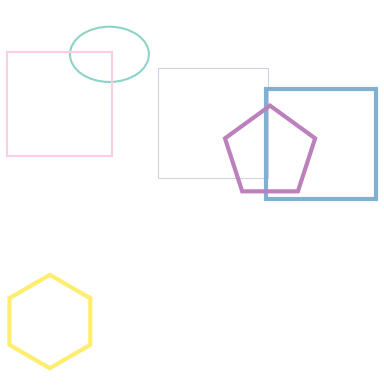[{"shape": "oval", "thickness": 1.5, "radius": 0.51, "center": [0.284, 0.859]}, {"shape": "square", "thickness": 0.5, "radius": 0.72, "center": [0.553, 0.68]}, {"shape": "square", "thickness": 3, "radius": 0.71, "center": [0.834, 0.626]}, {"shape": "square", "thickness": 1.5, "radius": 0.68, "center": [0.154, 0.73]}, {"shape": "pentagon", "thickness": 3, "radius": 0.62, "center": [0.701, 0.603]}, {"shape": "hexagon", "thickness": 3, "radius": 0.61, "center": [0.13, 0.165]}]